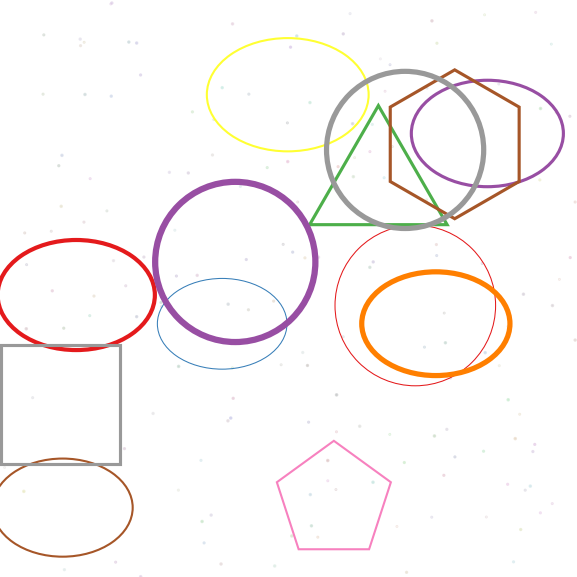[{"shape": "circle", "thickness": 0.5, "radius": 0.7, "center": [0.719, 0.47]}, {"shape": "oval", "thickness": 2, "radius": 0.68, "center": [0.132, 0.488]}, {"shape": "oval", "thickness": 0.5, "radius": 0.56, "center": [0.385, 0.438]}, {"shape": "triangle", "thickness": 1.5, "radius": 0.69, "center": [0.655, 0.679]}, {"shape": "oval", "thickness": 1.5, "radius": 0.66, "center": [0.844, 0.768]}, {"shape": "circle", "thickness": 3, "radius": 0.69, "center": [0.407, 0.546]}, {"shape": "oval", "thickness": 2.5, "radius": 0.64, "center": [0.755, 0.439]}, {"shape": "oval", "thickness": 1, "radius": 0.7, "center": [0.498, 0.835]}, {"shape": "oval", "thickness": 1, "radius": 0.61, "center": [0.108, 0.12]}, {"shape": "hexagon", "thickness": 1.5, "radius": 0.64, "center": [0.787, 0.749]}, {"shape": "pentagon", "thickness": 1, "radius": 0.52, "center": [0.578, 0.132]}, {"shape": "square", "thickness": 1.5, "radius": 0.51, "center": [0.105, 0.298]}, {"shape": "circle", "thickness": 2.5, "radius": 0.68, "center": [0.701, 0.74]}]